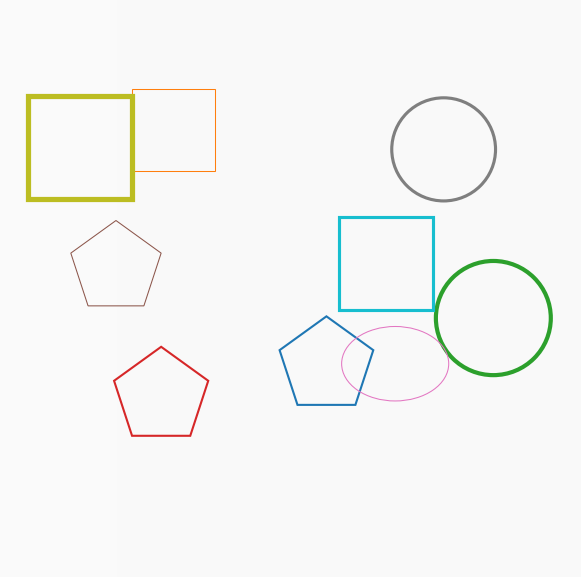[{"shape": "pentagon", "thickness": 1, "radius": 0.42, "center": [0.562, 0.367]}, {"shape": "square", "thickness": 0.5, "radius": 0.35, "center": [0.299, 0.774]}, {"shape": "circle", "thickness": 2, "radius": 0.49, "center": [0.849, 0.448]}, {"shape": "pentagon", "thickness": 1, "radius": 0.43, "center": [0.277, 0.313]}, {"shape": "pentagon", "thickness": 0.5, "radius": 0.41, "center": [0.2, 0.536]}, {"shape": "oval", "thickness": 0.5, "radius": 0.46, "center": [0.68, 0.369]}, {"shape": "circle", "thickness": 1.5, "radius": 0.45, "center": [0.763, 0.74]}, {"shape": "square", "thickness": 2.5, "radius": 0.45, "center": [0.137, 0.744]}, {"shape": "square", "thickness": 1.5, "radius": 0.4, "center": [0.664, 0.543]}]